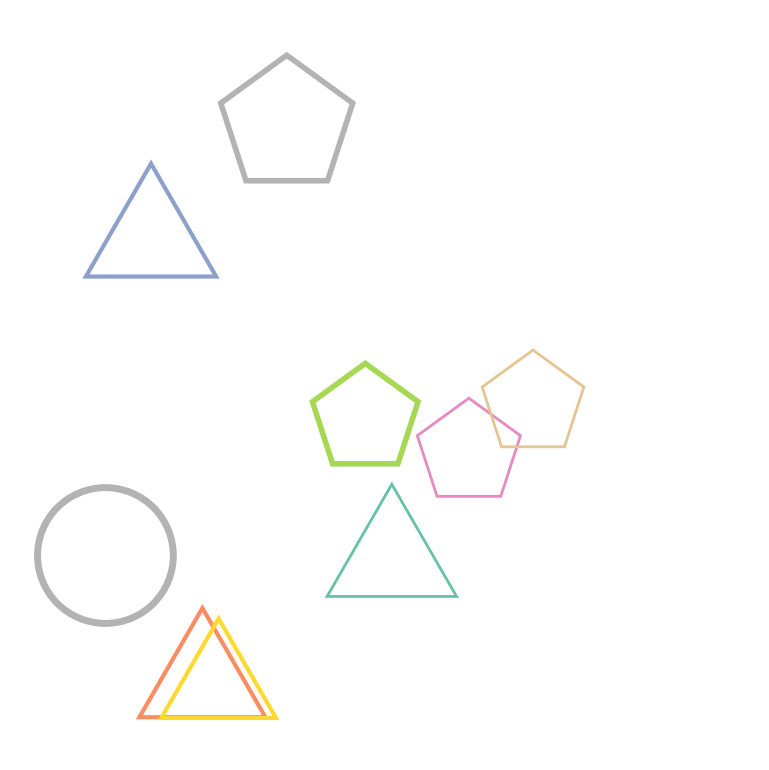[{"shape": "triangle", "thickness": 1, "radius": 0.49, "center": [0.509, 0.274]}, {"shape": "triangle", "thickness": 1.5, "radius": 0.47, "center": [0.263, 0.116]}, {"shape": "triangle", "thickness": 1.5, "radius": 0.49, "center": [0.196, 0.69]}, {"shape": "pentagon", "thickness": 1, "radius": 0.35, "center": [0.609, 0.412]}, {"shape": "pentagon", "thickness": 2, "radius": 0.36, "center": [0.474, 0.456]}, {"shape": "triangle", "thickness": 1.5, "radius": 0.43, "center": [0.284, 0.111]}, {"shape": "pentagon", "thickness": 1, "radius": 0.35, "center": [0.692, 0.476]}, {"shape": "circle", "thickness": 2.5, "radius": 0.44, "center": [0.137, 0.279]}, {"shape": "pentagon", "thickness": 2, "radius": 0.45, "center": [0.372, 0.838]}]